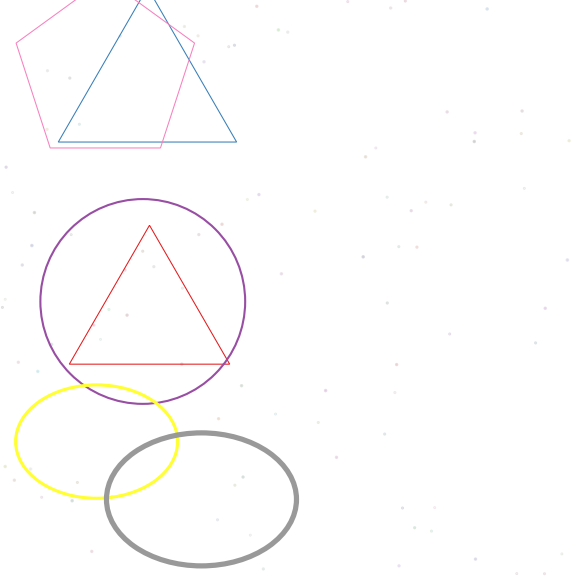[{"shape": "triangle", "thickness": 0.5, "radius": 0.8, "center": [0.259, 0.449]}, {"shape": "triangle", "thickness": 0.5, "radius": 0.89, "center": [0.255, 0.842]}, {"shape": "circle", "thickness": 1, "radius": 0.89, "center": [0.247, 0.477]}, {"shape": "oval", "thickness": 1.5, "radius": 0.7, "center": [0.167, 0.234]}, {"shape": "pentagon", "thickness": 0.5, "radius": 0.81, "center": [0.182, 0.874]}, {"shape": "oval", "thickness": 2.5, "radius": 0.82, "center": [0.349, 0.134]}]